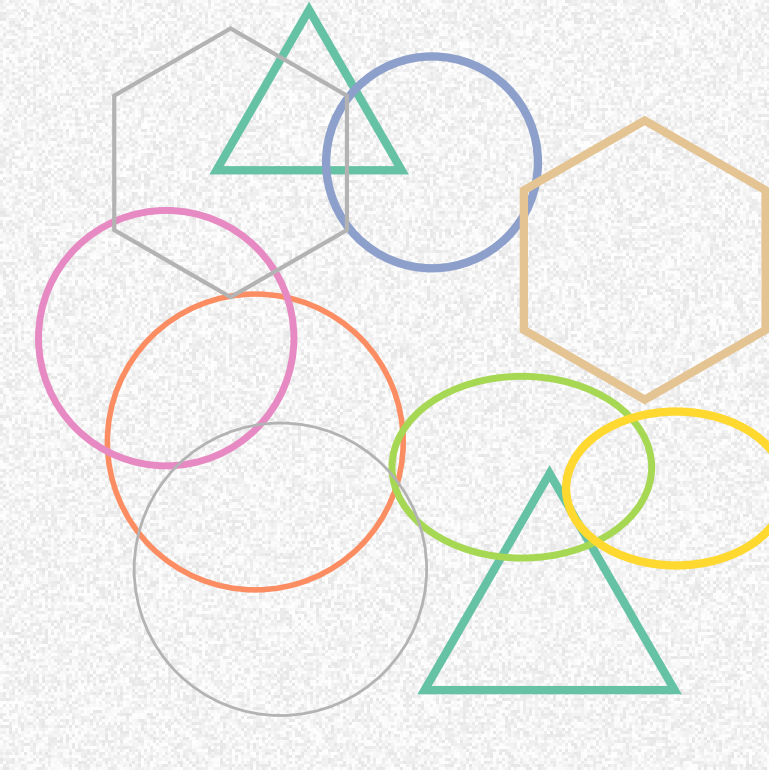[{"shape": "triangle", "thickness": 3, "radius": 0.94, "center": [0.714, 0.198]}, {"shape": "triangle", "thickness": 3, "radius": 0.69, "center": [0.401, 0.848]}, {"shape": "circle", "thickness": 2, "radius": 0.96, "center": [0.332, 0.426]}, {"shape": "circle", "thickness": 3, "radius": 0.69, "center": [0.561, 0.789]}, {"shape": "circle", "thickness": 2.5, "radius": 0.83, "center": [0.216, 0.561]}, {"shape": "oval", "thickness": 2.5, "radius": 0.84, "center": [0.678, 0.393]}, {"shape": "oval", "thickness": 3, "radius": 0.71, "center": [0.878, 0.366]}, {"shape": "hexagon", "thickness": 3, "radius": 0.91, "center": [0.837, 0.662]}, {"shape": "circle", "thickness": 1, "radius": 0.95, "center": [0.364, 0.261]}, {"shape": "hexagon", "thickness": 1.5, "radius": 0.87, "center": [0.299, 0.789]}]